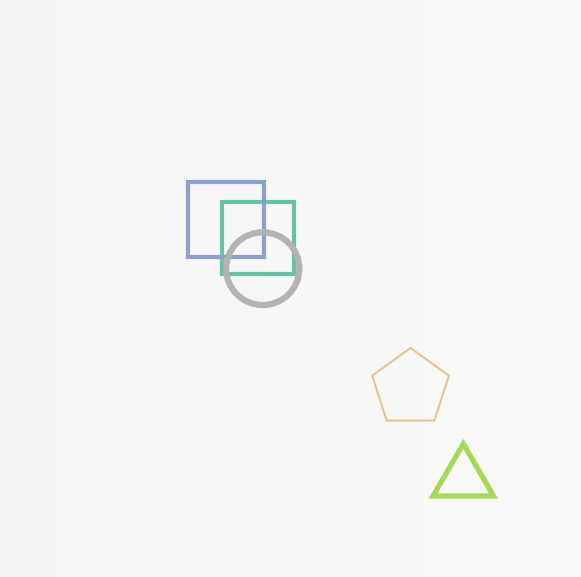[{"shape": "square", "thickness": 2, "radius": 0.31, "center": [0.444, 0.587]}, {"shape": "square", "thickness": 2, "radius": 0.33, "center": [0.388, 0.619]}, {"shape": "triangle", "thickness": 2.5, "radius": 0.3, "center": [0.797, 0.17]}, {"shape": "pentagon", "thickness": 1, "radius": 0.35, "center": [0.706, 0.327]}, {"shape": "circle", "thickness": 3, "radius": 0.31, "center": [0.452, 0.534]}]